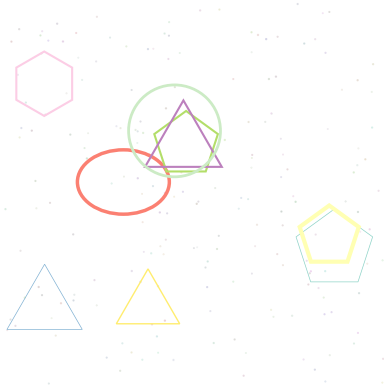[{"shape": "pentagon", "thickness": 0.5, "radius": 0.52, "center": [0.868, 0.352]}, {"shape": "pentagon", "thickness": 3, "radius": 0.4, "center": [0.855, 0.386]}, {"shape": "oval", "thickness": 2.5, "radius": 0.6, "center": [0.32, 0.527]}, {"shape": "triangle", "thickness": 0.5, "radius": 0.56, "center": [0.116, 0.201]}, {"shape": "pentagon", "thickness": 1.5, "radius": 0.43, "center": [0.483, 0.625]}, {"shape": "hexagon", "thickness": 1.5, "radius": 0.42, "center": [0.115, 0.783]}, {"shape": "triangle", "thickness": 1.5, "radius": 0.58, "center": [0.476, 0.624]}, {"shape": "circle", "thickness": 2, "radius": 0.6, "center": [0.453, 0.66]}, {"shape": "triangle", "thickness": 1, "radius": 0.48, "center": [0.384, 0.207]}]